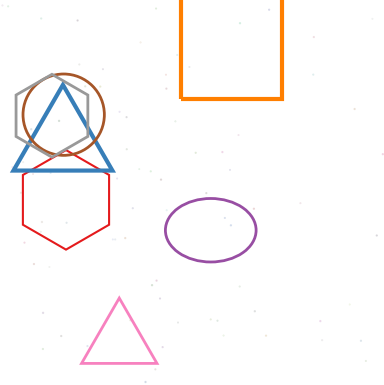[{"shape": "hexagon", "thickness": 1.5, "radius": 0.65, "center": [0.171, 0.481]}, {"shape": "triangle", "thickness": 3, "radius": 0.74, "center": [0.163, 0.631]}, {"shape": "oval", "thickness": 2, "radius": 0.59, "center": [0.547, 0.402]}, {"shape": "square", "thickness": 3, "radius": 0.66, "center": [0.602, 0.873]}, {"shape": "circle", "thickness": 2, "radius": 0.53, "center": [0.165, 0.702]}, {"shape": "triangle", "thickness": 2, "radius": 0.57, "center": [0.31, 0.113]}, {"shape": "hexagon", "thickness": 2, "radius": 0.54, "center": [0.135, 0.699]}]